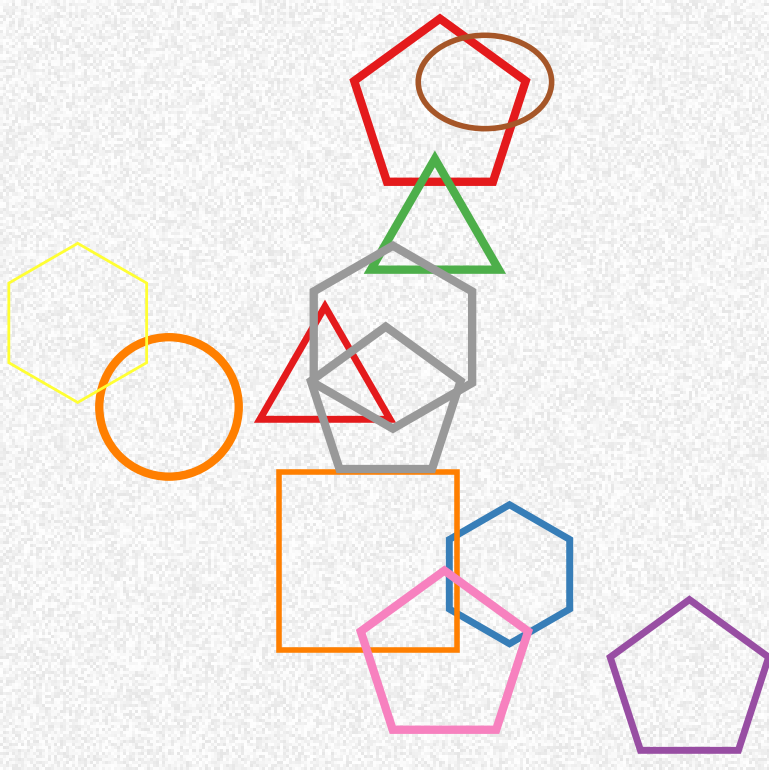[{"shape": "triangle", "thickness": 2.5, "radius": 0.49, "center": [0.422, 0.504]}, {"shape": "pentagon", "thickness": 3, "radius": 0.59, "center": [0.571, 0.859]}, {"shape": "hexagon", "thickness": 2.5, "radius": 0.45, "center": [0.662, 0.254]}, {"shape": "triangle", "thickness": 3, "radius": 0.48, "center": [0.565, 0.698]}, {"shape": "pentagon", "thickness": 2.5, "radius": 0.54, "center": [0.895, 0.113]}, {"shape": "square", "thickness": 2, "radius": 0.58, "center": [0.477, 0.271]}, {"shape": "circle", "thickness": 3, "radius": 0.45, "center": [0.219, 0.472]}, {"shape": "hexagon", "thickness": 1, "radius": 0.52, "center": [0.101, 0.581]}, {"shape": "oval", "thickness": 2, "radius": 0.43, "center": [0.63, 0.894]}, {"shape": "pentagon", "thickness": 3, "radius": 0.57, "center": [0.577, 0.145]}, {"shape": "hexagon", "thickness": 3, "radius": 0.59, "center": [0.51, 0.562]}, {"shape": "pentagon", "thickness": 3, "radius": 0.51, "center": [0.501, 0.474]}]